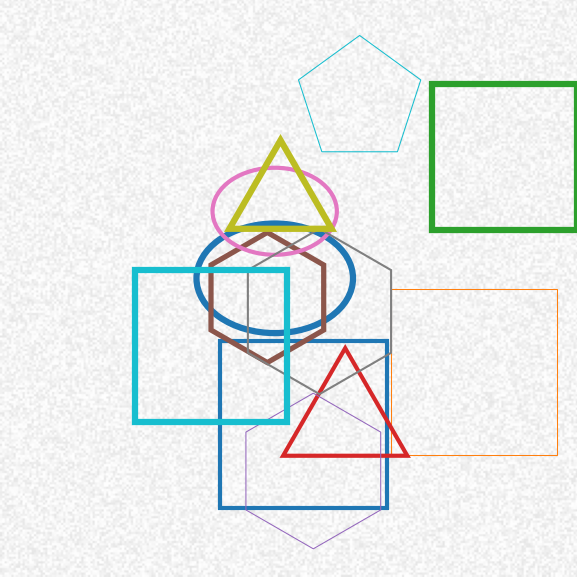[{"shape": "oval", "thickness": 3, "radius": 0.68, "center": [0.476, 0.517]}, {"shape": "square", "thickness": 2, "radius": 0.72, "center": [0.526, 0.264]}, {"shape": "square", "thickness": 0.5, "radius": 0.72, "center": [0.821, 0.354]}, {"shape": "square", "thickness": 3, "radius": 0.63, "center": [0.874, 0.727]}, {"shape": "triangle", "thickness": 2, "radius": 0.62, "center": [0.598, 0.272]}, {"shape": "hexagon", "thickness": 0.5, "radius": 0.67, "center": [0.543, 0.184]}, {"shape": "hexagon", "thickness": 2.5, "radius": 0.56, "center": [0.463, 0.484]}, {"shape": "oval", "thickness": 2, "radius": 0.54, "center": [0.476, 0.633]}, {"shape": "hexagon", "thickness": 1, "radius": 0.72, "center": [0.553, 0.46]}, {"shape": "triangle", "thickness": 3, "radius": 0.51, "center": [0.486, 0.654]}, {"shape": "pentagon", "thickness": 0.5, "radius": 0.56, "center": [0.623, 0.826]}, {"shape": "square", "thickness": 3, "radius": 0.66, "center": [0.366, 0.4]}]